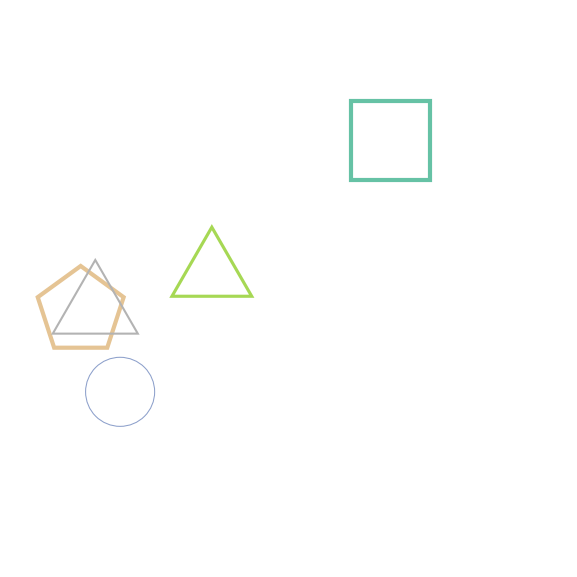[{"shape": "square", "thickness": 2, "radius": 0.34, "center": [0.676, 0.756]}, {"shape": "circle", "thickness": 0.5, "radius": 0.3, "center": [0.208, 0.321]}, {"shape": "triangle", "thickness": 1.5, "radius": 0.4, "center": [0.367, 0.526]}, {"shape": "pentagon", "thickness": 2, "radius": 0.39, "center": [0.14, 0.46]}, {"shape": "triangle", "thickness": 1, "radius": 0.43, "center": [0.165, 0.464]}]